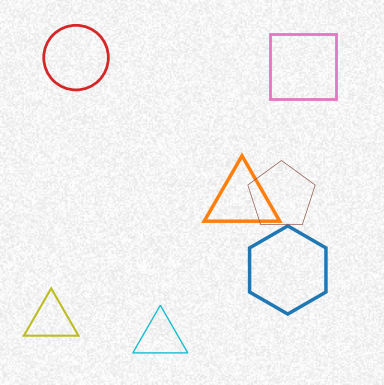[{"shape": "hexagon", "thickness": 2.5, "radius": 0.57, "center": [0.747, 0.299]}, {"shape": "triangle", "thickness": 2.5, "radius": 0.57, "center": [0.629, 0.482]}, {"shape": "circle", "thickness": 2, "radius": 0.42, "center": [0.198, 0.85]}, {"shape": "pentagon", "thickness": 0.5, "radius": 0.46, "center": [0.731, 0.491]}, {"shape": "square", "thickness": 2, "radius": 0.42, "center": [0.787, 0.827]}, {"shape": "triangle", "thickness": 1.5, "radius": 0.41, "center": [0.133, 0.169]}, {"shape": "triangle", "thickness": 1, "radius": 0.41, "center": [0.416, 0.125]}]